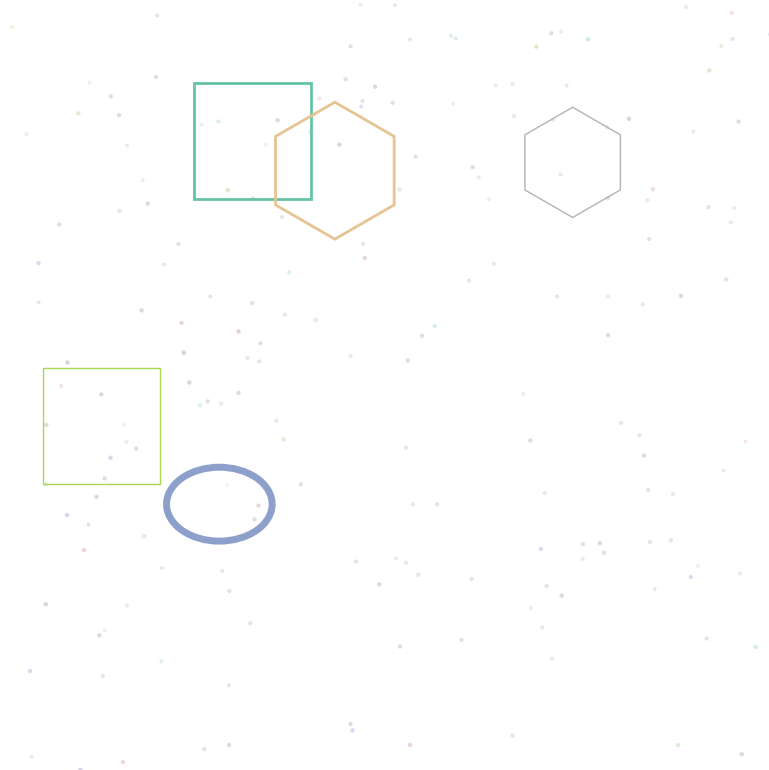[{"shape": "square", "thickness": 1, "radius": 0.38, "center": [0.328, 0.817]}, {"shape": "oval", "thickness": 2.5, "radius": 0.34, "center": [0.285, 0.345]}, {"shape": "square", "thickness": 0.5, "radius": 0.38, "center": [0.132, 0.446]}, {"shape": "hexagon", "thickness": 1, "radius": 0.44, "center": [0.435, 0.778]}, {"shape": "hexagon", "thickness": 0.5, "radius": 0.36, "center": [0.744, 0.789]}]